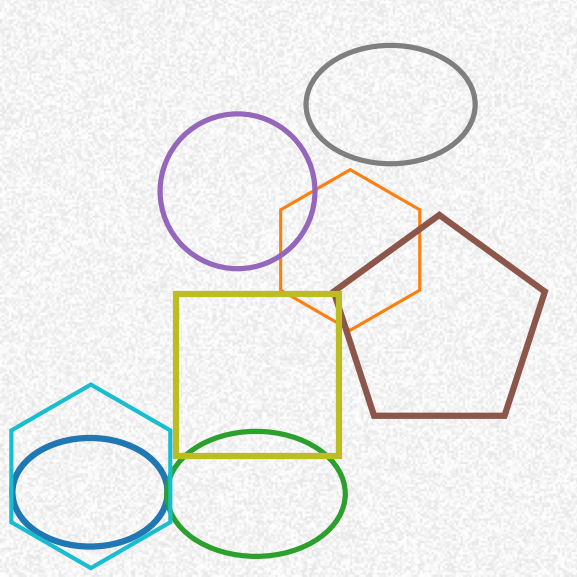[{"shape": "oval", "thickness": 3, "radius": 0.67, "center": [0.156, 0.147]}, {"shape": "hexagon", "thickness": 1.5, "radius": 0.7, "center": [0.606, 0.566]}, {"shape": "oval", "thickness": 2.5, "radius": 0.77, "center": [0.443, 0.144]}, {"shape": "circle", "thickness": 2.5, "radius": 0.67, "center": [0.411, 0.668]}, {"shape": "pentagon", "thickness": 3, "radius": 0.96, "center": [0.761, 0.435]}, {"shape": "oval", "thickness": 2.5, "radius": 0.73, "center": [0.676, 0.818]}, {"shape": "square", "thickness": 3, "radius": 0.7, "center": [0.446, 0.35]}, {"shape": "hexagon", "thickness": 2, "radius": 0.79, "center": [0.157, 0.174]}]